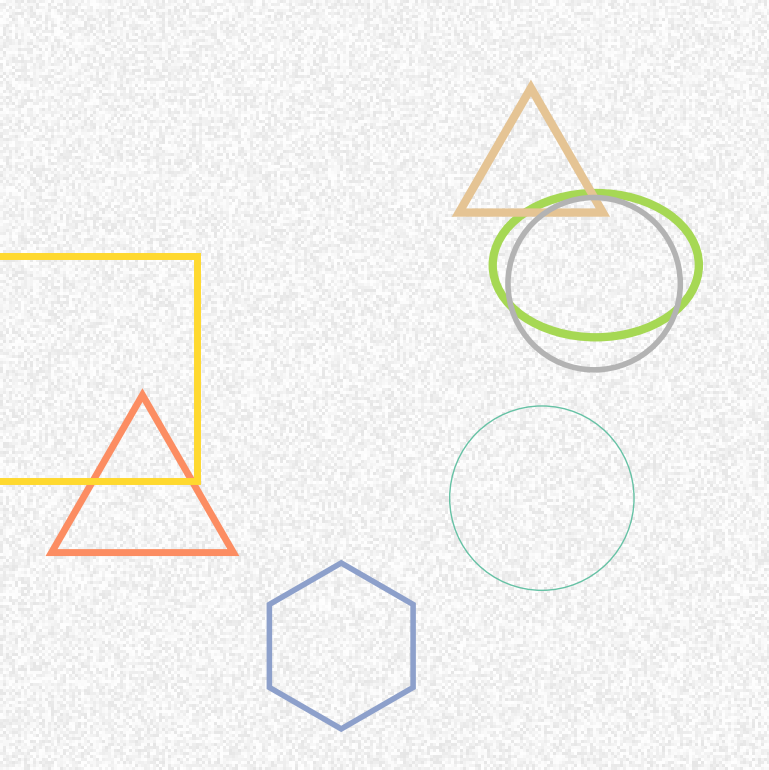[{"shape": "circle", "thickness": 0.5, "radius": 0.6, "center": [0.704, 0.353]}, {"shape": "triangle", "thickness": 2.5, "radius": 0.68, "center": [0.185, 0.351]}, {"shape": "hexagon", "thickness": 2, "radius": 0.54, "center": [0.443, 0.161]}, {"shape": "oval", "thickness": 3, "radius": 0.67, "center": [0.774, 0.656]}, {"shape": "square", "thickness": 2.5, "radius": 0.73, "center": [0.11, 0.521]}, {"shape": "triangle", "thickness": 3, "radius": 0.54, "center": [0.69, 0.778]}, {"shape": "circle", "thickness": 2, "radius": 0.56, "center": [0.772, 0.632]}]